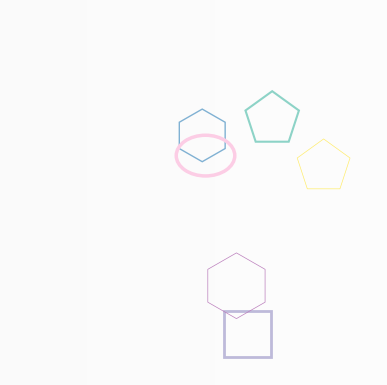[{"shape": "pentagon", "thickness": 1.5, "radius": 0.36, "center": [0.702, 0.691]}, {"shape": "square", "thickness": 2, "radius": 0.3, "center": [0.639, 0.133]}, {"shape": "hexagon", "thickness": 1, "radius": 0.34, "center": [0.522, 0.648]}, {"shape": "oval", "thickness": 2.5, "radius": 0.38, "center": [0.53, 0.596]}, {"shape": "hexagon", "thickness": 0.5, "radius": 0.43, "center": [0.61, 0.258]}, {"shape": "pentagon", "thickness": 0.5, "radius": 0.36, "center": [0.835, 0.568]}]